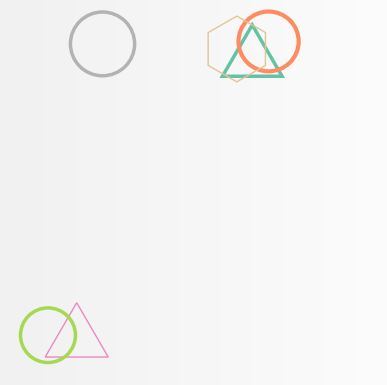[{"shape": "triangle", "thickness": 2.5, "radius": 0.44, "center": [0.651, 0.846]}, {"shape": "circle", "thickness": 3, "radius": 0.39, "center": [0.693, 0.892]}, {"shape": "triangle", "thickness": 1, "radius": 0.47, "center": [0.198, 0.12]}, {"shape": "circle", "thickness": 2.5, "radius": 0.35, "center": [0.124, 0.129]}, {"shape": "hexagon", "thickness": 1, "radius": 0.43, "center": [0.611, 0.873]}, {"shape": "circle", "thickness": 2.5, "radius": 0.41, "center": [0.265, 0.886]}]